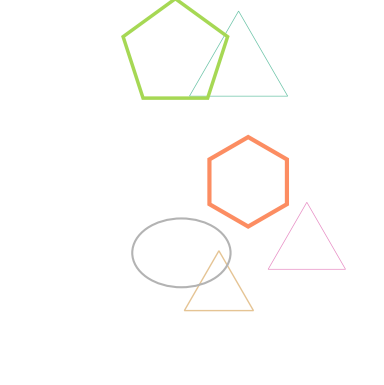[{"shape": "triangle", "thickness": 0.5, "radius": 0.74, "center": [0.62, 0.824]}, {"shape": "hexagon", "thickness": 3, "radius": 0.58, "center": [0.645, 0.528]}, {"shape": "triangle", "thickness": 0.5, "radius": 0.58, "center": [0.797, 0.359]}, {"shape": "pentagon", "thickness": 2.5, "radius": 0.71, "center": [0.455, 0.861]}, {"shape": "triangle", "thickness": 1, "radius": 0.52, "center": [0.569, 0.245]}, {"shape": "oval", "thickness": 1.5, "radius": 0.64, "center": [0.471, 0.343]}]